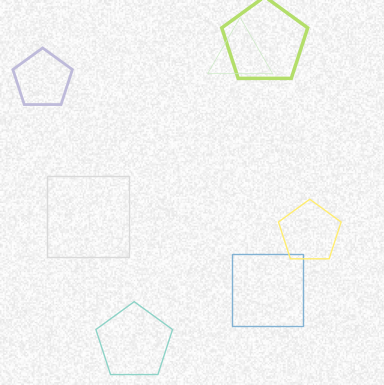[{"shape": "pentagon", "thickness": 1, "radius": 0.52, "center": [0.349, 0.112]}, {"shape": "pentagon", "thickness": 2, "radius": 0.41, "center": [0.111, 0.794]}, {"shape": "square", "thickness": 1, "radius": 0.47, "center": [0.695, 0.246]}, {"shape": "pentagon", "thickness": 2.5, "radius": 0.59, "center": [0.688, 0.891]}, {"shape": "square", "thickness": 1, "radius": 0.53, "center": [0.228, 0.437]}, {"shape": "triangle", "thickness": 0.5, "radius": 0.49, "center": [0.624, 0.857]}, {"shape": "pentagon", "thickness": 1, "radius": 0.43, "center": [0.805, 0.397]}]